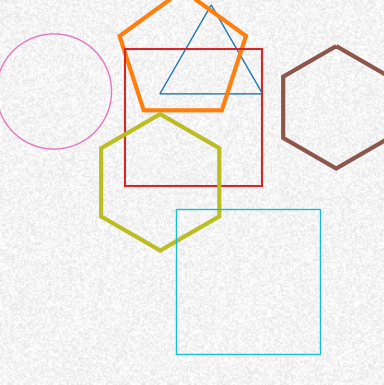[{"shape": "triangle", "thickness": 1, "radius": 0.77, "center": [0.549, 0.833]}, {"shape": "pentagon", "thickness": 3, "radius": 0.86, "center": [0.475, 0.853]}, {"shape": "square", "thickness": 1.5, "radius": 0.89, "center": [0.503, 0.695]}, {"shape": "hexagon", "thickness": 3, "radius": 0.8, "center": [0.873, 0.721]}, {"shape": "circle", "thickness": 1, "radius": 0.75, "center": [0.14, 0.762]}, {"shape": "hexagon", "thickness": 3, "radius": 0.89, "center": [0.416, 0.526]}, {"shape": "square", "thickness": 1, "radius": 0.94, "center": [0.644, 0.269]}]